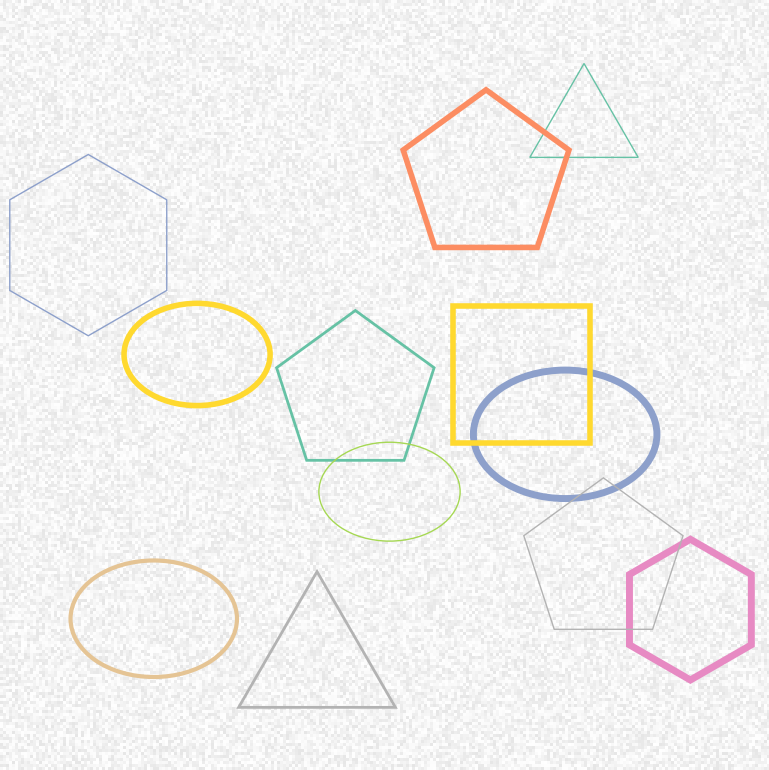[{"shape": "triangle", "thickness": 0.5, "radius": 0.41, "center": [0.758, 0.836]}, {"shape": "pentagon", "thickness": 1, "radius": 0.54, "center": [0.462, 0.489]}, {"shape": "pentagon", "thickness": 2, "radius": 0.57, "center": [0.631, 0.77]}, {"shape": "hexagon", "thickness": 0.5, "radius": 0.59, "center": [0.115, 0.682]}, {"shape": "oval", "thickness": 2.5, "radius": 0.6, "center": [0.734, 0.436]}, {"shape": "hexagon", "thickness": 2.5, "radius": 0.46, "center": [0.897, 0.208]}, {"shape": "oval", "thickness": 0.5, "radius": 0.46, "center": [0.506, 0.361]}, {"shape": "oval", "thickness": 2, "radius": 0.47, "center": [0.256, 0.54]}, {"shape": "square", "thickness": 2, "radius": 0.45, "center": [0.677, 0.514]}, {"shape": "oval", "thickness": 1.5, "radius": 0.54, "center": [0.2, 0.196]}, {"shape": "pentagon", "thickness": 0.5, "radius": 0.54, "center": [0.784, 0.271]}, {"shape": "triangle", "thickness": 1, "radius": 0.59, "center": [0.412, 0.14]}]